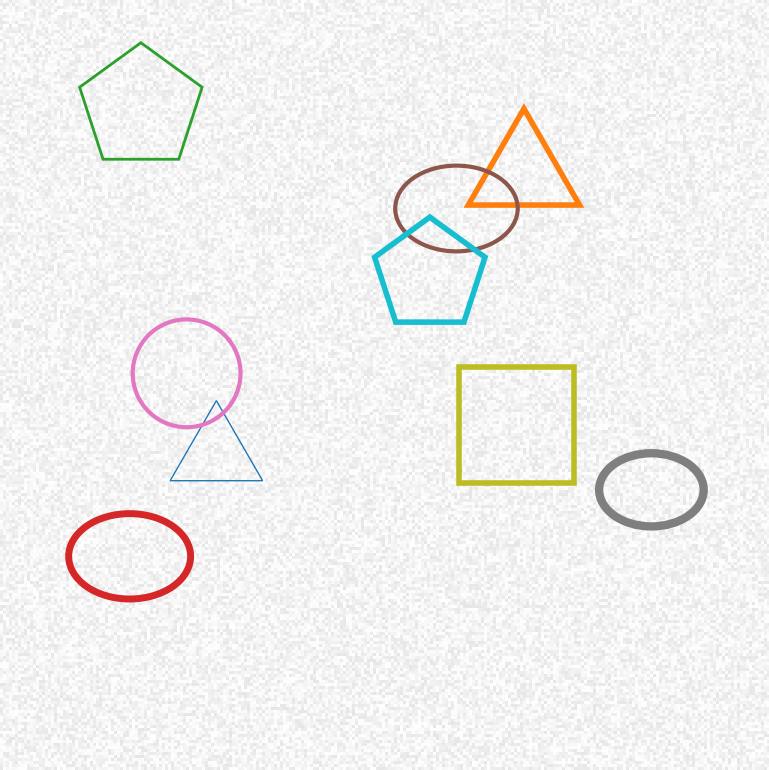[{"shape": "triangle", "thickness": 0.5, "radius": 0.35, "center": [0.281, 0.41]}, {"shape": "triangle", "thickness": 2, "radius": 0.42, "center": [0.68, 0.775]}, {"shape": "pentagon", "thickness": 1, "radius": 0.42, "center": [0.183, 0.861]}, {"shape": "oval", "thickness": 2.5, "radius": 0.4, "center": [0.168, 0.278]}, {"shape": "oval", "thickness": 1.5, "radius": 0.4, "center": [0.593, 0.729]}, {"shape": "circle", "thickness": 1.5, "radius": 0.35, "center": [0.242, 0.515]}, {"shape": "oval", "thickness": 3, "radius": 0.34, "center": [0.846, 0.364]}, {"shape": "square", "thickness": 2, "radius": 0.37, "center": [0.671, 0.448]}, {"shape": "pentagon", "thickness": 2, "radius": 0.38, "center": [0.558, 0.643]}]